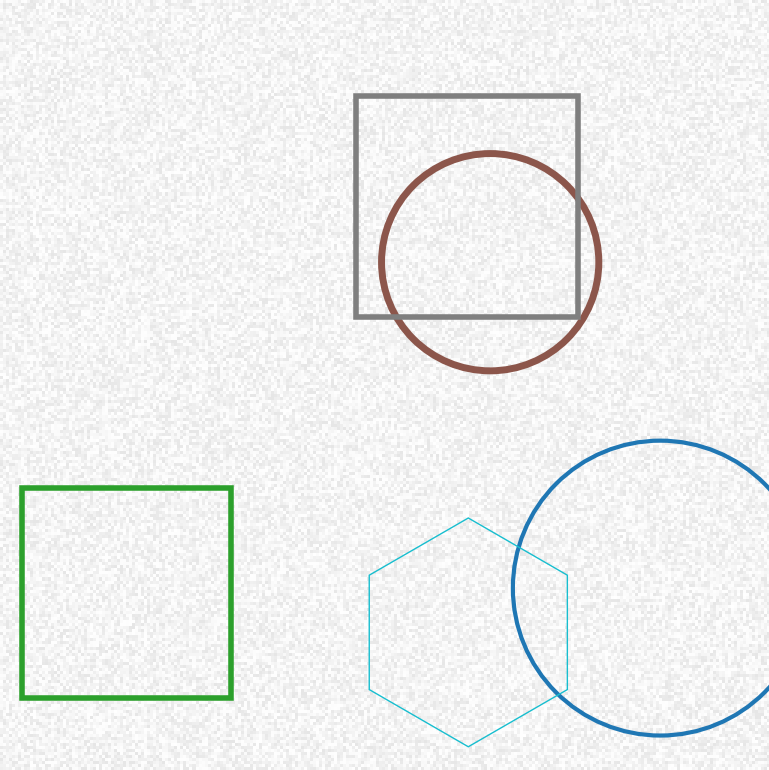[{"shape": "circle", "thickness": 1.5, "radius": 0.96, "center": [0.858, 0.236]}, {"shape": "square", "thickness": 2, "radius": 0.68, "center": [0.164, 0.23]}, {"shape": "circle", "thickness": 2.5, "radius": 0.71, "center": [0.637, 0.659]}, {"shape": "square", "thickness": 2, "radius": 0.72, "center": [0.606, 0.732]}, {"shape": "hexagon", "thickness": 0.5, "radius": 0.74, "center": [0.608, 0.179]}]